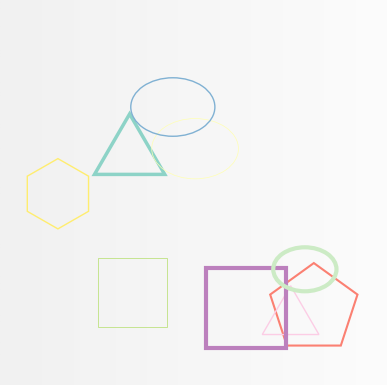[{"shape": "triangle", "thickness": 2.5, "radius": 0.52, "center": [0.335, 0.599]}, {"shape": "oval", "thickness": 0.5, "radius": 0.56, "center": [0.503, 0.614]}, {"shape": "pentagon", "thickness": 1.5, "radius": 0.59, "center": [0.81, 0.198]}, {"shape": "oval", "thickness": 1, "radius": 0.54, "center": [0.446, 0.722]}, {"shape": "square", "thickness": 0.5, "radius": 0.45, "center": [0.342, 0.241]}, {"shape": "triangle", "thickness": 1, "radius": 0.42, "center": [0.75, 0.173]}, {"shape": "square", "thickness": 3, "radius": 0.52, "center": [0.634, 0.199]}, {"shape": "oval", "thickness": 3, "radius": 0.41, "center": [0.787, 0.301]}, {"shape": "hexagon", "thickness": 1, "radius": 0.46, "center": [0.149, 0.497]}]